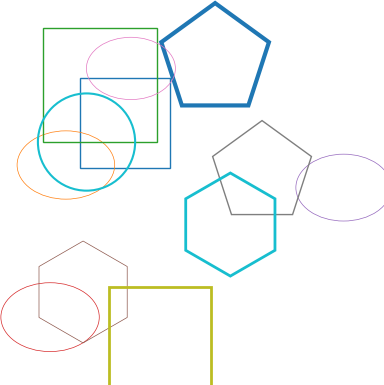[{"shape": "pentagon", "thickness": 3, "radius": 0.73, "center": [0.559, 0.845]}, {"shape": "square", "thickness": 1, "radius": 0.58, "center": [0.326, 0.68]}, {"shape": "oval", "thickness": 0.5, "radius": 0.63, "center": [0.171, 0.571]}, {"shape": "square", "thickness": 1, "radius": 0.74, "center": [0.259, 0.78]}, {"shape": "oval", "thickness": 0.5, "radius": 0.64, "center": [0.13, 0.176]}, {"shape": "oval", "thickness": 0.5, "radius": 0.62, "center": [0.893, 0.513]}, {"shape": "hexagon", "thickness": 0.5, "radius": 0.66, "center": [0.216, 0.242]}, {"shape": "oval", "thickness": 0.5, "radius": 0.58, "center": [0.34, 0.822]}, {"shape": "pentagon", "thickness": 1, "radius": 0.67, "center": [0.681, 0.552]}, {"shape": "square", "thickness": 2, "radius": 0.66, "center": [0.415, 0.124]}, {"shape": "hexagon", "thickness": 2, "radius": 0.67, "center": [0.598, 0.417]}, {"shape": "circle", "thickness": 1.5, "radius": 0.63, "center": [0.225, 0.631]}]